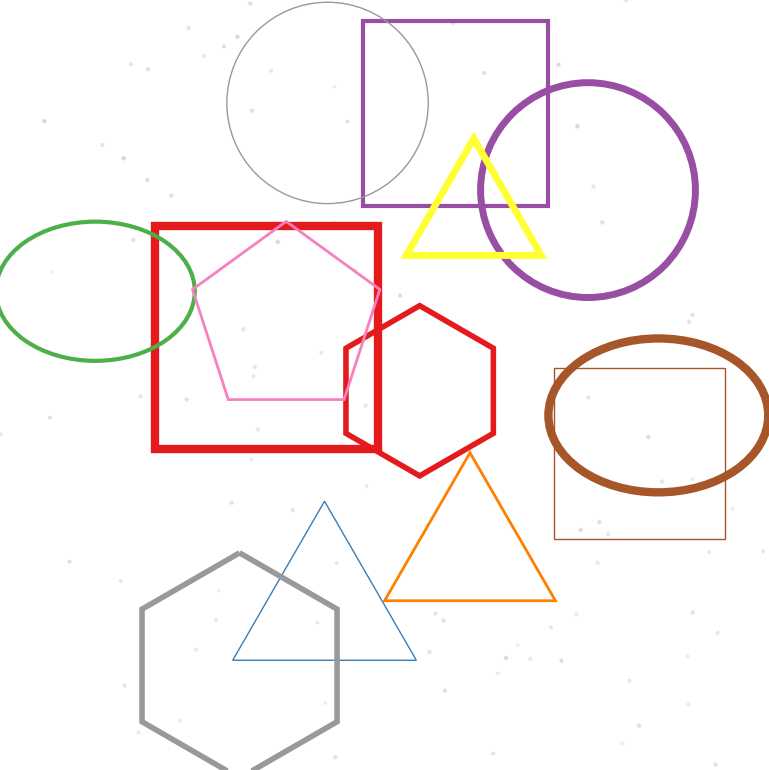[{"shape": "square", "thickness": 3, "radius": 0.72, "center": [0.346, 0.562]}, {"shape": "hexagon", "thickness": 2, "radius": 0.55, "center": [0.545, 0.492]}, {"shape": "triangle", "thickness": 0.5, "radius": 0.69, "center": [0.421, 0.211]}, {"shape": "oval", "thickness": 1.5, "radius": 0.65, "center": [0.124, 0.622]}, {"shape": "circle", "thickness": 2.5, "radius": 0.7, "center": [0.764, 0.753]}, {"shape": "square", "thickness": 1.5, "radius": 0.6, "center": [0.592, 0.852]}, {"shape": "triangle", "thickness": 1, "radius": 0.64, "center": [0.61, 0.284]}, {"shape": "triangle", "thickness": 2.5, "radius": 0.51, "center": [0.615, 0.719]}, {"shape": "oval", "thickness": 3, "radius": 0.71, "center": [0.855, 0.461]}, {"shape": "square", "thickness": 0.5, "radius": 0.56, "center": [0.831, 0.411]}, {"shape": "pentagon", "thickness": 1, "radius": 0.64, "center": [0.372, 0.585]}, {"shape": "hexagon", "thickness": 2, "radius": 0.73, "center": [0.311, 0.136]}, {"shape": "circle", "thickness": 0.5, "radius": 0.65, "center": [0.425, 0.866]}]